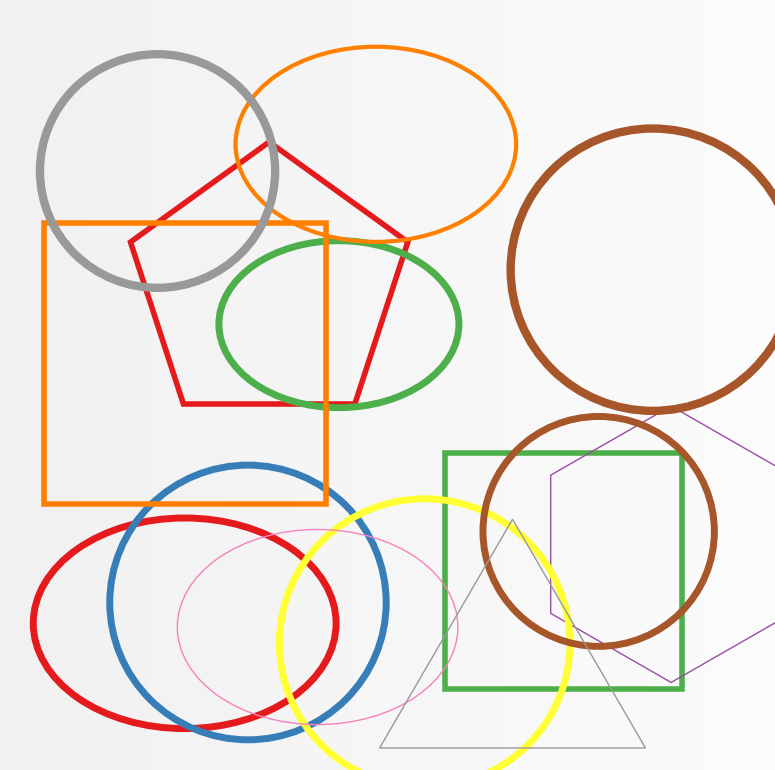[{"shape": "pentagon", "thickness": 2, "radius": 0.94, "center": [0.347, 0.627]}, {"shape": "oval", "thickness": 2.5, "radius": 0.98, "center": [0.238, 0.191]}, {"shape": "circle", "thickness": 2.5, "radius": 0.89, "center": [0.32, 0.218]}, {"shape": "oval", "thickness": 2.5, "radius": 0.77, "center": [0.437, 0.579]}, {"shape": "square", "thickness": 2, "radius": 0.77, "center": [0.727, 0.258]}, {"shape": "hexagon", "thickness": 0.5, "radius": 0.9, "center": [0.866, 0.293]}, {"shape": "square", "thickness": 2, "radius": 0.91, "center": [0.239, 0.528]}, {"shape": "oval", "thickness": 1.5, "radius": 0.91, "center": [0.485, 0.813]}, {"shape": "circle", "thickness": 2.5, "radius": 0.94, "center": [0.548, 0.165]}, {"shape": "circle", "thickness": 2.5, "radius": 0.75, "center": [0.772, 0.31]}, {"shape": "circle", "thickness": 3, "radius": 0.92, "center": [0.842, 0.65]}, {"shape": "oval", "thickness": 0.5, "radius": 0.9, "center": [0.41, 0.186]}, {"shape": "circle", "thickness": 3, "radius": 0.76, "center": [0.203, 0.778]}, {"shape": "triangle", "thickness": 0.5, "radius": 0.99, "center": [0.661, 0.128]}]